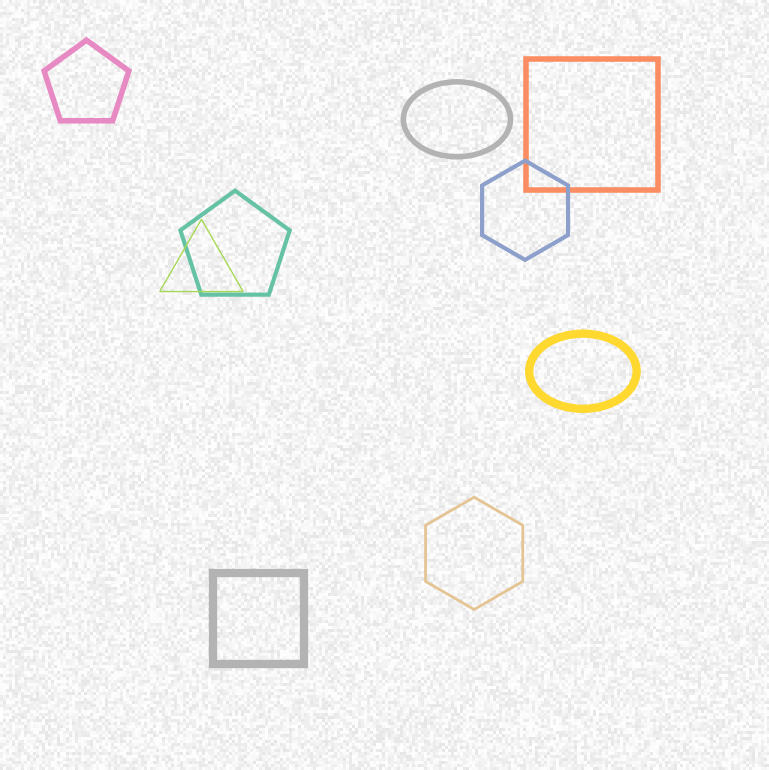[{"shape": "pentagon", "thickness": 1.5, "radius": 0.37, "center": [0.305, 0.678]}, {"shape": "square", "thickness": 2, "radius": 0.43, "center": [0.769, 0.838]}, {"shape": "hexagon", "thickness": 1.5, "radius": 0.32, "center": [0.682, 0.727]}, {"shape": "pentagon", "thickness": 2, "radius": 0.29, "center": [0.112, 0.89]}, {"shape": "triangle", "thickness": 0.5, "radius": 0.31, "center": [0.262, 0.653]}, {"shape": "oval", "thickness": 3, "radius": 0.35, "center": [0.757, 0.518]}, {"shape": "hexagon", "thickness": 1, "radius": 0.36, "center": [0.616, 0.281]}, {"shape": "square", "thickness": 3, "radius": 0.3, "center": [0.336, 0.197]}, {"shape": "oval", "thickness": 2, "radius": 0.35, "center": [0.593, 0.845]}]